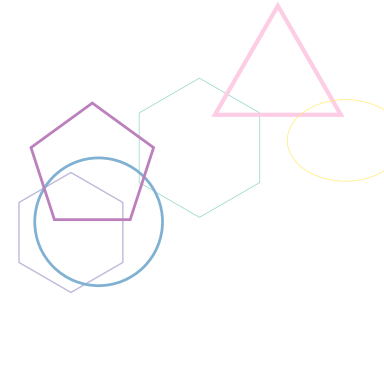[{"shape": "hexagon", "thickness": 0.5, "radius": 0.9, "center": [0.518, 0.616]}, {"shape": "hexagon", "thickness": 1, "radius": 0.78, "center": [0.184, 0.396]}, {"shape": "circle", "thickness": 2, "radius": 0.83, "center": [0.256, 0.424]}, {"shape": "triangle", "thickness": 3, "radius": 0.94, "center": [0.722, 0.796]}, {"shape": "pentagon", "thickness": 2, "radius": 0.84, "center": [0.24, 0.565]}, {"shape": "oval", "thickness": 0.5, "radius": 0.76, "center": [0.897, 0.635]}]